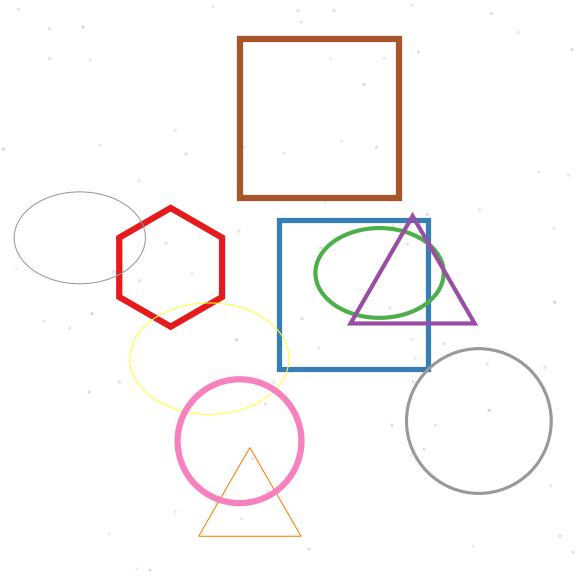[{"shape": "hexagon", "thickness": 3, "radius": 0.51, "center": [0.296, 0.536]}, {"shape": "square", "thickness": 2.5, "radius": 0.64, "center": [0.612, 0.489]}, {"shape": "oval", "thickness": 2, "radius": 0.56, "center": [0.657, 0.526]}, {"shape": "triangle", "thickness": 2, "radius": 0.62, "center": [0.714, 0.501]}, {"shape": "triangle", "thickness": 0.5, "radius": 0.51, "center": [0.433, 0.122]}, {"shape": "oval", "thickness": 0.5, "radius": 0.69, "center": [0.363, 0.378]}, {"shape": "square", "thickness": 3, "radius": 0.69, "center": [0.553, 0.794]}, {"shape": "circle", "thickness": 3, "radius": 0.54, "center": [0.415, 0.235]}, {"shape": "oval", "thickness": 0.5, "radius": 0.57, "center": [0.138, 0.587]}, {"shape": "circle", "thickness": 1.5, "radius": 0.63, "center": [0.829, 0.27]}]